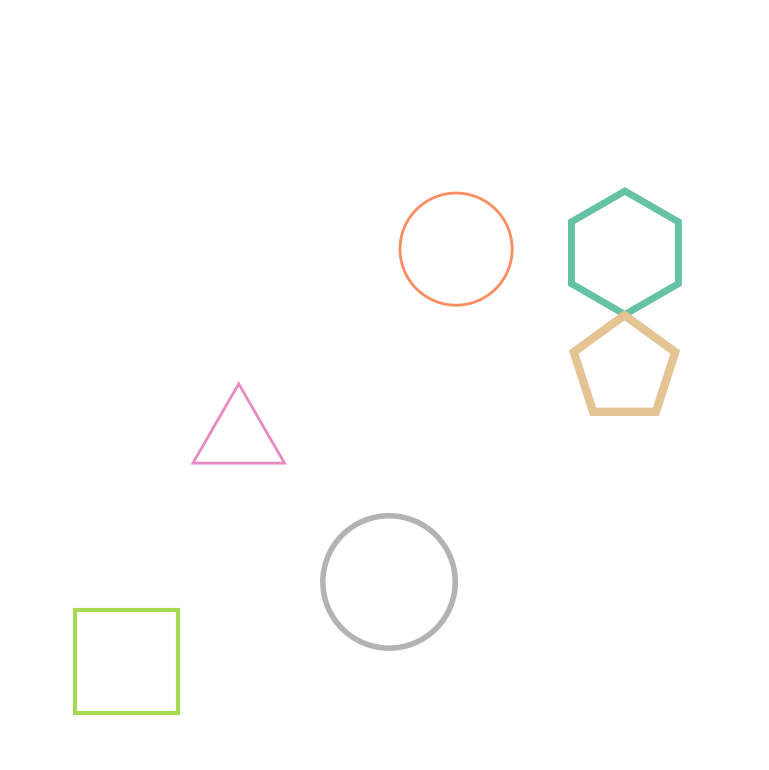[{"shape": "hexagon", "thickness": 2.5, "radius": 0.4, "center": [0.812, 0.672]}, {"shape": "circle", "thickness": 1, "radius": 0.36, "center": [0.592, 0.676]}, {"shape": "triangle", "thickness": 1, "radius": 0.34, "center": [0.31, 0.433]}, {"shape": "square", "thickness": 1.5, "radius": 0.34, "center": [0.164, 0.141]}, {"shape": "pentagon", "thickness": 3, "radius": 0.35, "center": [0.811, 0.521]}, {"shape": "circle", "thickness": 2, "radius": 0.43, "center": [0.505, 0.244]}]